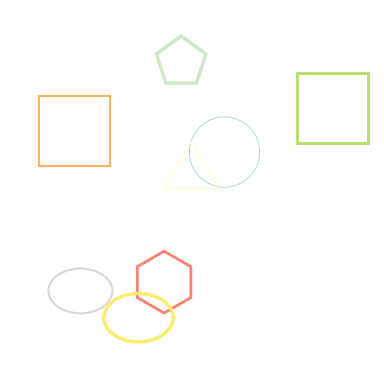[{"shape": "circle", "thickness": 0.5, "radius": 0.46, "center": [0.583, 0.605]}, {"shape": "triangle", "thickness": 0.5, "radius": 0.42, "center": [0.498, 0.551]}, {"shape": "hexagon", "thickness": 2, "radius": 0.4, "center": [0.426, 0.267]}, {"shape": "square", "thickness": 1.5, "radius": 0.46, "center": [0.194, 0.66]}, {"shape": "square", "thickness": 2, "radius": 0.46, "center": [0.863, 0.719]}, {"shape": "oval", "thickness": 1.5, "radius": 0.42, "center": [0.209, 0.244]}, {"shape": "pentagon", "thickness": 2.5, "radius": 0.34, "center": [0.471, 0.839]}, {"shape": "oval", "thickness": 2.5, "radius": 0.45, "center": [0.36, 0.175]}]